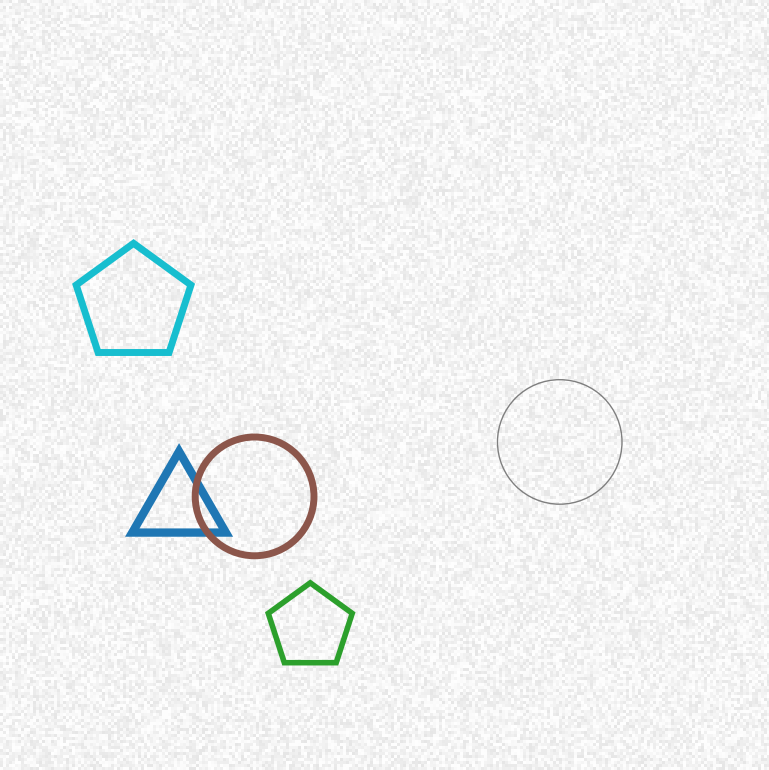[{"shape": "triangle", "thickness": 3, "radius": 0.35, "center": [0.233, 0.343]}, {"shape": "pentagon", "thickness": 2, "radius": 0.29, "center": [0.403, 0.186]}, {"shape": "circle", "thickness": 2.5, "radius": 0.39, "center": [0.331, 0.355]}, {"shape": "circle", "thickness": 0.5, "radius": 0.4, "center": [0.727, 0.426]}, {"shape": "pentagon", "thickness": 2.5, "radius": 0.39, "center": [0.173, 0.606]}]